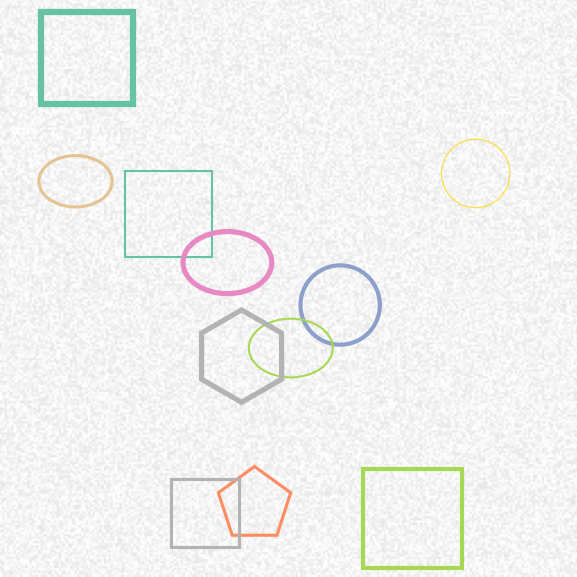[{"shape": "square", "thickness": 1, "radius": 0.38, "center": [0.291, 0.629]}, {"shape": "square", "thickness": 3, "radius": 0.4, "center": [0.15, 0.899]}, {"shape": "pentagon", "thickness": 1.5, "radius": 0.33, "center": [0.441, 0.126]}, {"shape": "circle", "thickness": 2, "radius": 0.34, "center": [0.589, 0.471]}, {"shape": "oval", "thickness": 2.5, "radius": 0.38, "center": [0.394, 0.544]}, {"shape": "square", "thickness": 2, "radius": 0.43, "center": [0.715, 0.101]}, {"shape": "oval", "thickness": 1, "radius": 0.36, "center": [0.504, 0.397]}, {"shape": "circle", "thickness": 0.5, "radius": 0.3, "center": [0.824, 0.699]}, {"shape": "oval", "thickness": 1.5, "radius": 0.32, "center": [0.131, 0.685]}, {"shape": "hexagon", "thickness": 2.5, "radius": 0.4, "center": [0.418, 0.382]}, {"shape": "square", "thickness": 1.5, "radius": 0.29, "center": [0.355, 0.11]}]